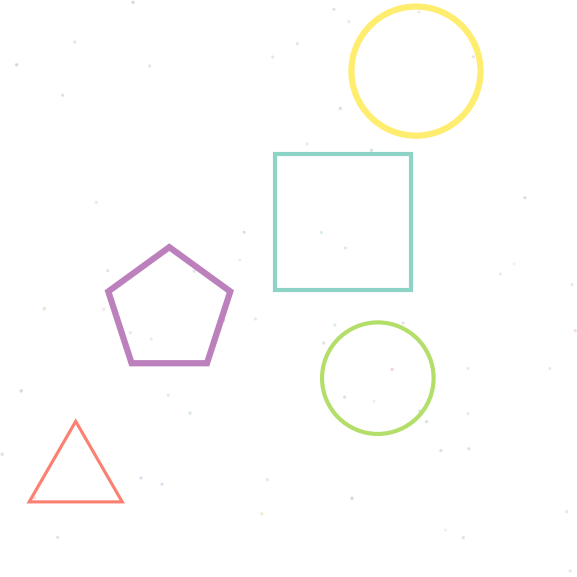[{"shape": "square", "thickness": 2, "radius": 0.59, "center": [0.594, 0.615]}, {"shape": "triangle", "thickness": 1.5, "radius": 0.46, "center": [0.131, 0.177]}, {"shape": "circle", "thickness": 2, "radius": 0.48, "center": [0.654, 0.344]}, {"shape": "pentagon", "thickness": 3, "radius": 0.56, "center": [0.293, 0.46]}, {"shape": "circle", "thickness": 3, "radius": 0.56, "center": [0.72, 0.876]}]